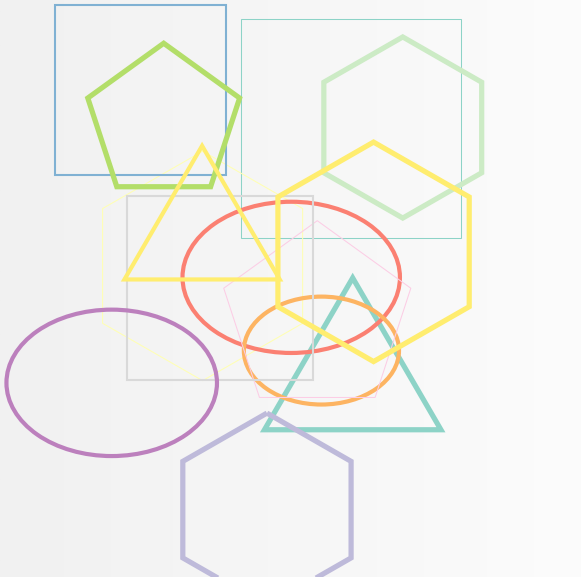[{"shape": "triangle", "thickness": 2.5, "radius": 0.88, "center": [0.607, 0.343]}, {"shape": "square", "thickness": 0.5, "radius": 0.95, "center": [0.604, 0.776]}, {"shape": "hexagon", "thickness": 0.5, "radius": 0.99, "center": [0.349, 0.539]}, {"shape": "hexagon", "thickness": 2.5, "radius": 0.84, "center": [0.459, 0.117]}, {"shape": "oval", "thickness": 2, "radius": 0.94, "center": [0.501, 0.519]}, {"shape": "square", "thickness": 1, "radius": 0.74, "center": [0.241, 0.843]}, {"shape": "oval", "thickness": 2, "radius": 0.67, "center": [0.553, 0.392]}, {"shape": "pentagon", "thickness": 2.5, "radius": 0.69, "center": [0.282, 0.787]}, {"shape": "pentagon", "thickness": 0.5, "radius": 0.85, "center": [0.546, 0.448]}, {"shape": "square", "thickness": 1, "radius": 0.8, "center": [0.379, 0.5]}, {"shape": "oval", "thickness": 2, "radius": 0.91, "center": [0.192, 0.336]}, {"shape": "hexagon", "thickness": 2.5, "radius": 0.78, "center": [0.693, 0.778]}, {"shape": "triangle", "thickness": 2, "radius": 0.77, "center": [0.348, 0.592]}, {"shape": "hexagon", "thickness": 2.5, "radius": 0.95, "center": [0.643, 0.563]}]